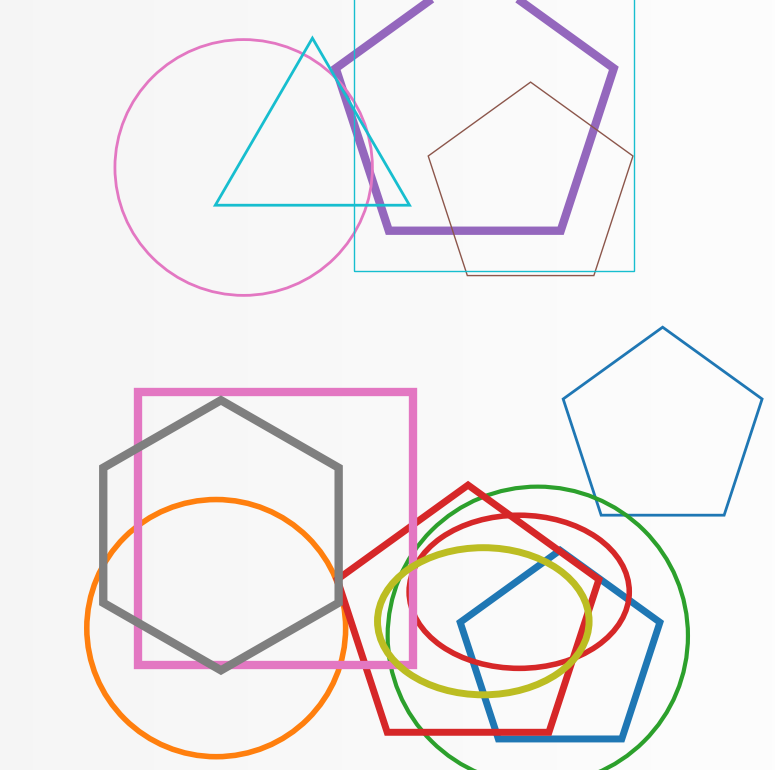[{"shape": "pentagon", "thickness": 2.5, "radius": 0.68, "center": [0.723, 0.15]}, {"shape": "pentagon", "thickness": 1, "radius": 0.67, "center": [0.855, 0.44]}, {"shape": "circle", "thickness": 2, "radius": 0.83, "center": [0.279, 0.184]}, {"shape": "circle", "thickness": 1.5, "radius": 0.97, "center": [0.694, 0.174]}, {"shape": "pentagon", "thickness": 2.5, "radius": 0.89, "center": [0.604, 0.193]}, {"shape": "oval", "thickness": 2, "radius": 0.71, "center": [0.67, 0.231]}, {"shape": "pentagon", "thickness": 3, "radius": 0.94, "center": [0.613, 0.853]}, {"shape": "pentagon", "thickness": 0.5, "radius": 0.69, "center": [0.685, 0.754]}, {"shape": "circle", "thickness": 1, "radius": 0.83, "center": [0.314, 0.782]}, {"shape": "square", "thickness": 3, "radius": 0.89, "center": [0.355, 0.314]}, {"shape": "hexagon", "thickness": 3, "radius": 0.88, "center": [0.285, 0.305]}, {"shape": "oval", "thickness": 2.5, "radius": 0.68, "center": [0.624, 0.193]}, {"shape": "triangle", "thickness": 1, "radius": 0.72, "center": [0.403, 0.806]}, {"shape": "square", "thickness": 0.5, "radius": 0.9, "center": [0.637, 0.828]}]